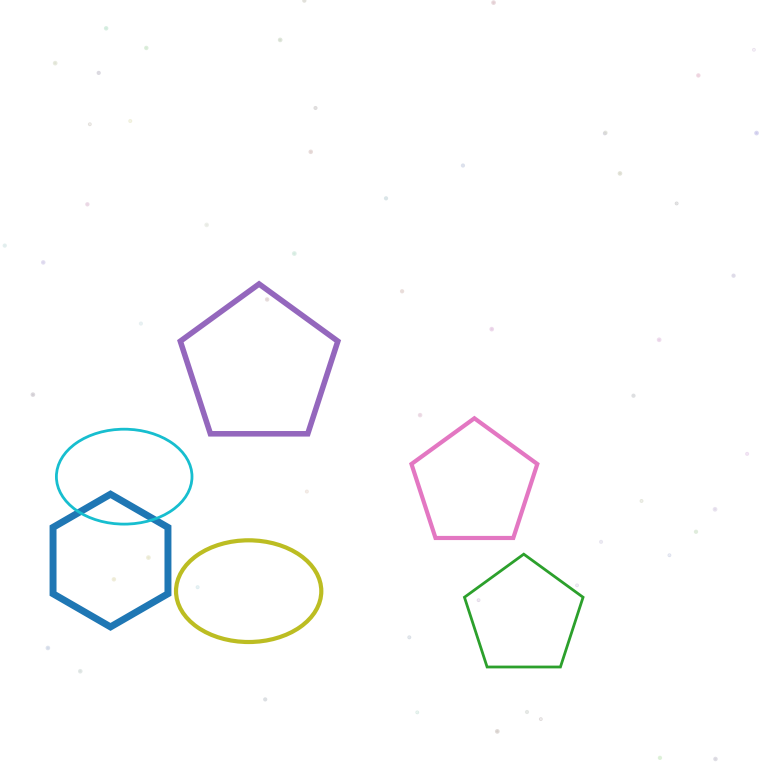[{"shape": "hexagon", "thickness": 2.5, "radius": 0.43, "center": [0.144, 0.272]}, {"shape": "pentagon", "thickness": 1, "radius": 0.4, "center": [0.68, 0.199]}, {"shape": "pentagon", "thickness": 2, "radius": 0.54, "center": [0.336, 0.524]}, {"shape": "pentagon", "thickness": 1.5, "radius": 0.43, "center": [0.616, 0.371]}, {"shape": "oval", "thickness": 1.5, "radius": 0.47, "center": [0.323, 0.232]}, {"shape": "oval", "thickness": 1, "radius": 0.44, "center": [0.161, 0.381]}]